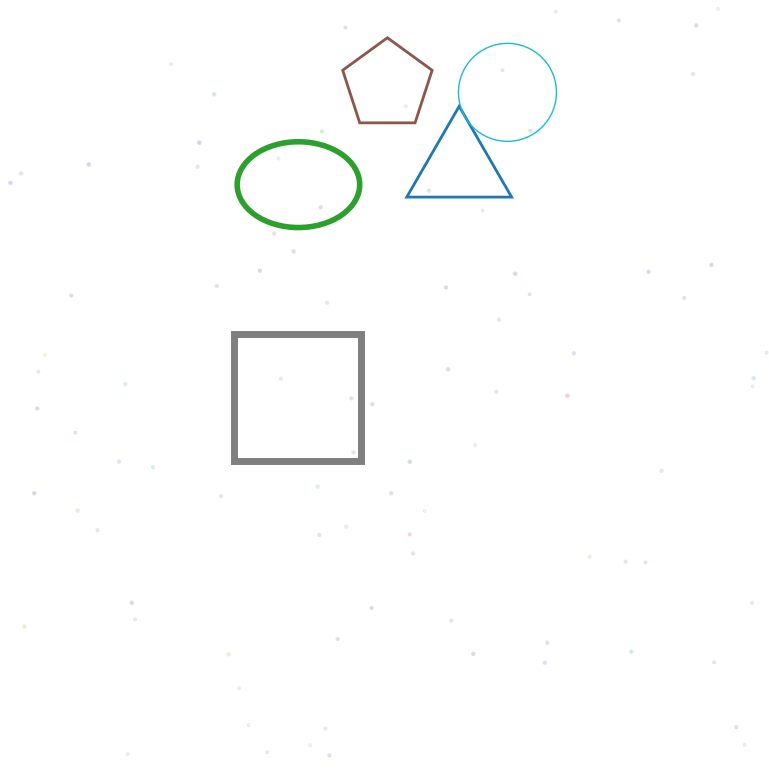[{"shape": "triangle", "thickness": 1, "radius": 0.39, "center": [0.596, 0.783]}, {"shape": "oval", "thickness": 2, "radius": 0.4, "center": [0.388, 0.76]}, {"shape": "pentagon", "thickness": 1, "radius": 0.31, "center": [0.503, 0.89]}, {"shape": "square", "thickness": 2.5, "radius": 0.41, "center": [0.387, 0.484]}, {"shape": "circle", "thickness": 0.5, "radius": 0.32, "center": [0.659, 0.88]}]